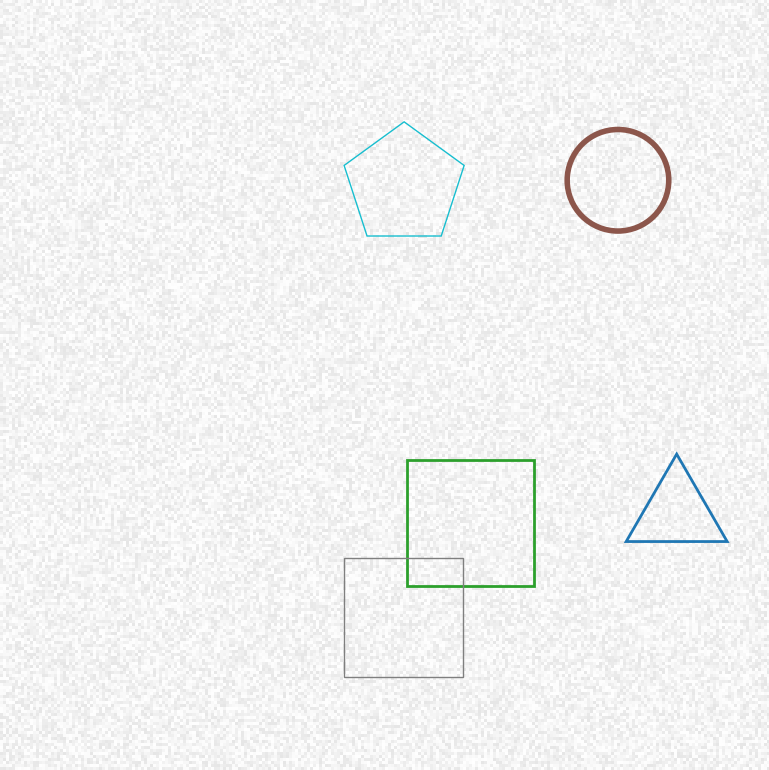[{"shape": "triangle", "thickness": 1, "radius": 0.38, "center": [0.879, 0.335]}, {"shape": "square", "thickness": 1, "radius": 0.41, "center": [0.611, 0.32]}, {"shape": "circle", "thickness": 2, "radius": 0.33, "center": [0.803, 0.766]}, {"shape": "square", "thickness": 0.5, "radius": 0.39, "center": [0.524, 0.198]}, {"shape": "pentagon", "thickness": 0.5, "radius": 0.41, "center": [0.525, 0.76]}]